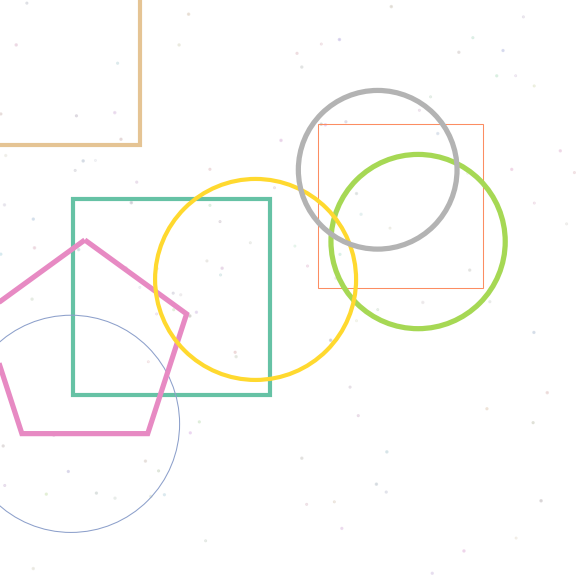[{"shape": "square", "thickness": 2, "radius": 0.85, "center": [0.297, 0.485]}, {"shape": "square", "thickness": 0.5, "radius": 0.71, "center": [0.694, 0.642]}, {"shape": "circle", "thickness": 0.5, "radius": 0.94, "center": [0.123, 0.265]}, {"shape": "pentagon", "thickness": 2.5, "radius": 0.93, "center": [0.147, 0.398]}, {"shape": "circle", "thickness": 2.5, "radius": 0.75, "center": [0.724, 0.581]}, {"shape": "circle", "thickness": 2, "radius": 0.87, "center": [0.443, 0.515]}, {"shape": "square", "thickness": 2, "radius": 0.7, "center": [0.103, 0.888]}, {"shape": "circle", "thickness": 2.5, "radius": 0.69, "center": [0.654, 0.705]}]